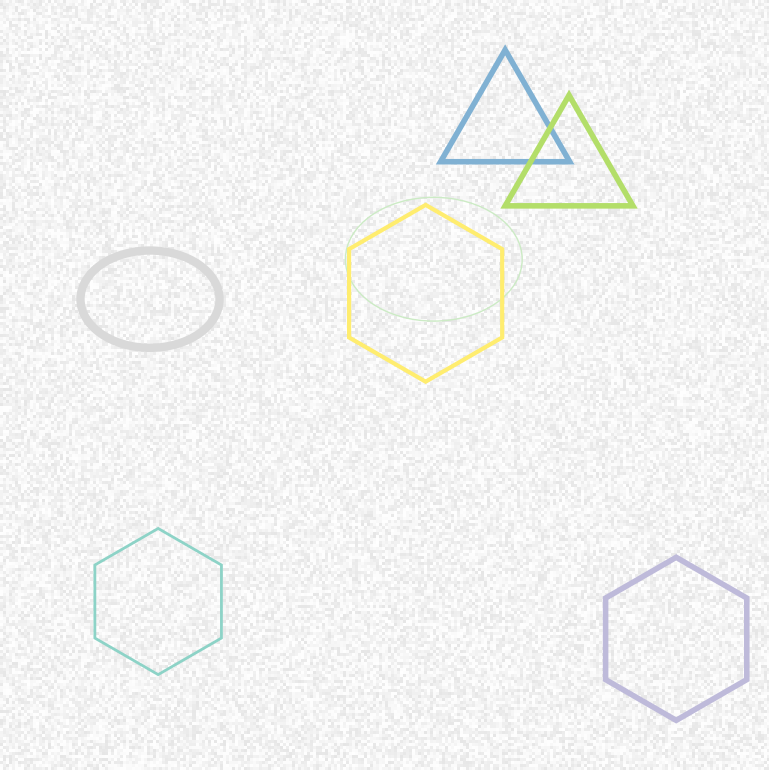[{"shape": "hexagon", "thickness": 1, "radius": 0.47, "center": [0.205, 0.219]}, {"shape": "hexagon", "thickness": 2, "radius": 0.53, "center": [0.878, 0.17]}, {"shape": "triangle", "thickness": 2, "radius": 0.48, "center": [0.656, 0.838]}, {"shape": "triangle", "thickness": 2, "radius": 0.48, "center": [0.739, 0.781]}, {"shape": "oval", "thickness": 3, "radius": 0.45, "center": [0.195, 0.611]}, {"shape": "oval", "thickness": 0.5, "radius": 0.57, "center": [0.563, 0.663]}, {"shape": "hexagon", "thickness": 1.5, "radius": 0.57, "center": [0.553, 0.619]}]